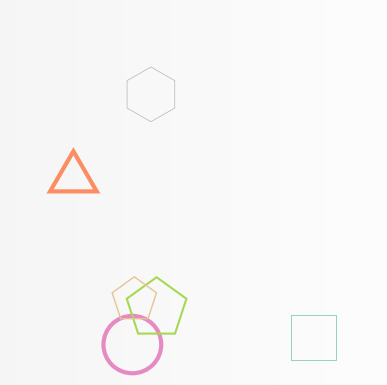[{"shape": "square", "thickness": 0.5, "radius": 0.29, "center": [0.809, 0.123]}, {"shape": "triangle", "thickness": 3, "radius": 0.35, "center": [0.189, 0.538]}, {"shape": "circle", "thickness": 3, "radius": 0.37, "center": [0.342, 0.105]}, {"shape": "pentagon", "thickness": 1.5, "radius": 0.4, "center": [0.404, 0.199]}, {"shape": "pentagon", "thickness": 1, "radius": 0.3, "center": [0.347, 0.221]}, {"shape": "hexagon", "thickness": 0.5, "radius": 0.36, "center": [0.389, 0.755]}]